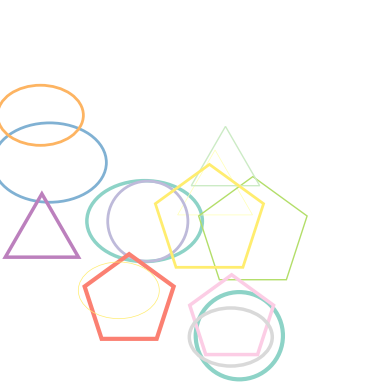[{"shape": "circle", "thickness": 3, "radius": 0.57, "center": [0.622, 0.128]}, {"shape": "oval", "thickness": 2.5, "radius": 0.75, "center": [0.376, 0.426]}, {"shape": "triangle", "thickness": 0.5, "radius": 0.56, "center": [0.559, 0.498]}, {"shape": "circle", "thickness": 2, "radius": 0.52, "center": [0.384, 0.425]}, {"shape": "pentagon", "thickness": 3, "radius": 0.61, "center": [0.335, 0.218]}, {"shape": "oval", "thickness": 2, "radius": 0.74, "center": [0.129, 0.578]}, {"shape": "oval", "thickness": 2, "radius": 0.56, "center": [0.105, 0.701]}, {"shape": "pentagon", "thickness": 1, "radius": 0.74, "center": [0.657, 0.393]}, {"shape": "pentagon", "thickness": 2.5, "radius": 0.57, "center": [0.602, 0.172]}, {"shape": "oval", "thickness": 2.5, "radius": 0.54, "center": [0.599, 0.125]}, {"shape": "triangle", "thickness": 2.5, "radius": 0.55, "center": [0.109, 0.387]}, {"shape": "triangle", "thickness": 1, "radius": 0.51, "center": [0.586, 0.569]}, {"shape": "pentagon", "thickness": 2, "radius": 0.74, "center": [0.544, 0.425]}, {"shape": "oval", "thickness": 0.5, "radius": 0.53, "center": [0.309, 0.246]}]